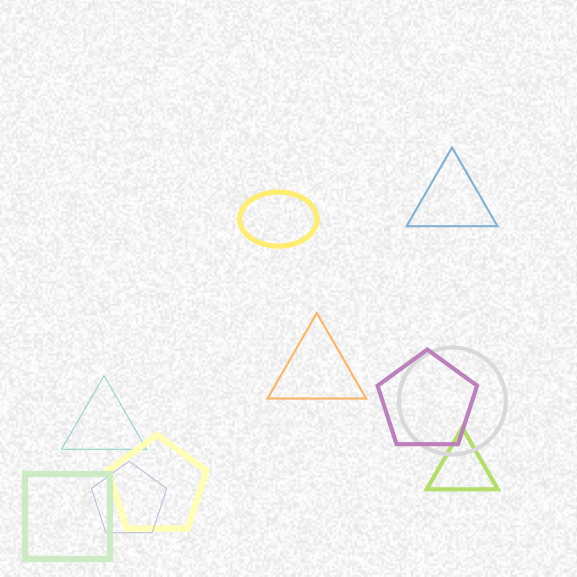[{"shape": "triangle", "thickness": 0.5, "radius": 0.43, "center": [0.18, 0.264]}, {"shape": "pentagon", "thickness": 3, "radius": 0.45, "center": [0.272, 0.156]}, {"shape": "pentagon", "thickness": 0.5, "radius": 0.34, "center": [0.223, 0.132]}, {"shape": "triangle", "thickness": 1, "radius": 0.45, "center": [0.783, 0.653]}, {"shape": "triangle", "thickness": 1, "radius": 0.49, "center": [0.549, 0.358]}, {"shape": "triangle", "thickness": 2, "radius": 0.36, "center": [0.8, 0.187]}, {"shape": "circle", "thickness": 2, "radius": 0.46, "center": [0.783, 0.305]}, {"shape": "pentagon", "thickness": 2, "radius": 0.45, "center": [0.74, 0.303]}, {"shape": "square", "thickness": 3, "radius": 0.37, "center": [0.117, 0.105]}, {"shape": "oval", "thickness": 2.5, "radius": 0.33, "center": [0.482, 0.62]}]